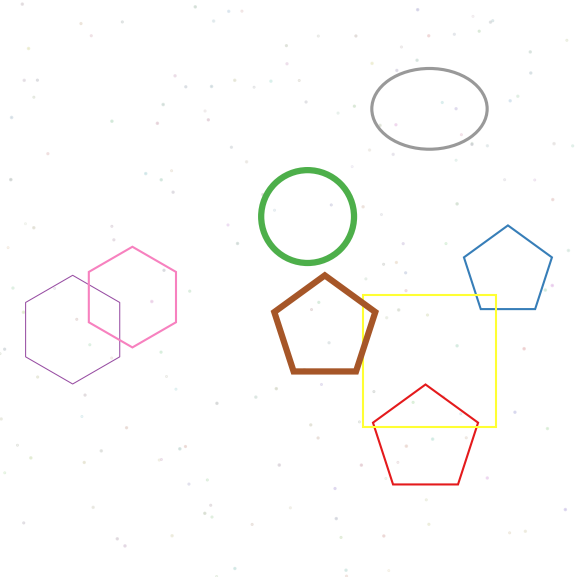[{"shape": "pentagon", "thickness": 1, "radius": 0.48, "center": [0.737, 0.238]}, {"shape": "pentagon", "thickness": 1, "radius": 0.4, "center": [0.88, 0.529]}, {"shape": "circle", "thickness": 3, "radius": 0.4, "center": [0.533, 0.624]}, {"shape": "hexagon", "thickness": 0.5, "radius": 0.47, "center": [0.126, 0.428]}, {"shape": "square", "thickness": 1, "radius": 0.57, "center": [0.744, 0.374]}, {"shape": "pentagon", "thickness": 3, "radius": 0.46, "center": [0.562, 0.43]}, {"shape": "hexagon", "thickness": 1, "radius": 0.44, "center": [0.229, 0.485]}, {"shape": "oval", "thickness": 1.5, "radius": 0.5, "center": [0.744, 0.811]}]